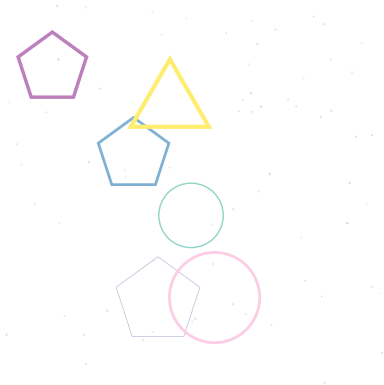[{"shape": "circle", "thickness": 1, "radius": 0.42, "center": [0.496, 0.441]}, {"shape": "pentagon", "thickness": 0.5, "radius": 0.57, "center": [0.41, 0.219]}, {"shape": "pentagon", "thickness": 2, "radius": 0.48, "center": [0.347, 0.598]}, {"shape": "circle", "thickness": 2, "radius": 0.59, "center": [0.557, 0.227]}, {"shape": "pentagon", "thickness": 2.5, "radius": 0.47, "center": [0.136, 0.823]}, {"shape": "triangle", "thickness": 3, "radius": 0.58, "center": [0.441, 0.729]}]